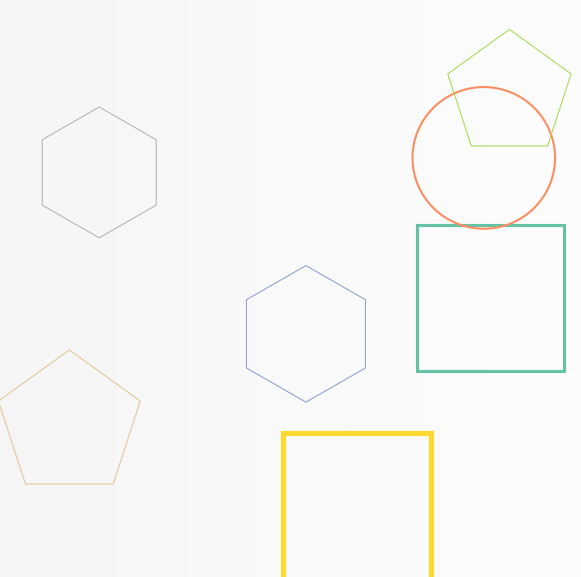[{"shape": "square", "thickness": 1.5, "radius": 0.63, "center": [0.844, 0.483]}, {"shape": "circle", "thickness": 1, "radius": 0.61, "center": [0.832, 0.726]}, {"shape": "hexagon", "thickness": 0.5, "radius": 0.59, "center": [0.526, 0.421]}, {"shape": "pentagon", "thickness": 0.5, "radius": 0.56, "center": [0.876, 0.837]}, {"shape": "square", "thickness": 2.5, "radius": 0.64, "center": [0.615, 0.122]}, {"shape": "pentagon", "thickness": 0.5, "radius": 0.64, "center": [0.119, 0.265]}, {"shape": "hexagon", "thickness": 0.5, "radius": 0.57, "center": [0.171, 0.701]}]